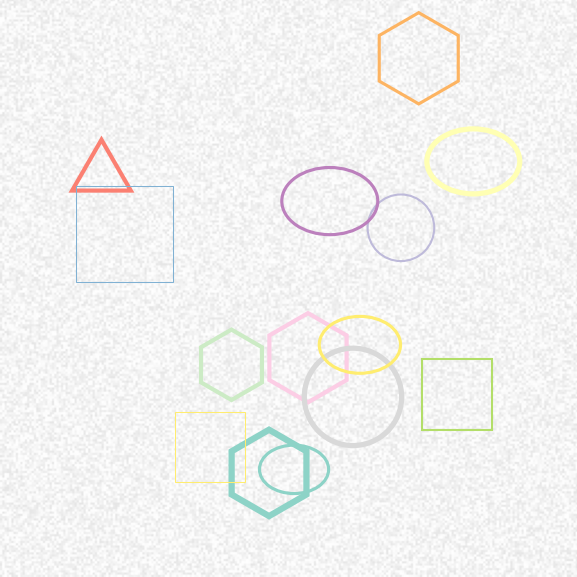[{"shape": "oval", "thickness": 1.5, "radius": 0.3, "center": [0.509, 0.186]}, {"shape": "hexagon", "thickness": 3, "radius": 0.37, "center": [0.466, 0.18]}, {"shape": "oval", "thickness": 2.5, "radius": 0.4, "center": [0.82, 0.72]}, {"shape": "circle", "thickness": 1, "radius": 0.29, "center": [0.694, 0.605]}, {"shape": "triangle", "thickness": 2, "radius": 0.29, "center": [0.176, 0.698]}, {"shape": "square", "thickness": 0.5, "radius": 0.42, "center": [0.216, 0.594]}, {"shape": "hexagon", "thickness": 1.5, "radius": 0.4, "center": [0.725, 0.898]}, {"shape": "square", "thickness": 1, "radius": 0.3, "center": [0.791, 0.316]}, {"shape": "hexagon", "thickness": 2, "radius": 0.39, "center": [0.533, 0.38]}, {"shape": "circle", "thickness": 2.5, "radius": 0.42, "center": [0.611, 0.312]}, {"shape": "oval", "thickness": 1.5, "radius": 0.42, "center": [0.571, 0.651]}, {"shape": "hexagon", "thickness": 2, "radius": 0.3, "center": [0.401, 0.367]}, {"shape": "oval", "thickness": 1.5, "radius": 0.35, "center": [0.623, 0.402]}, {"shape": "square", "thickness": 0.5, "radius": 0.3, "center": [0.363, 0.225]}]